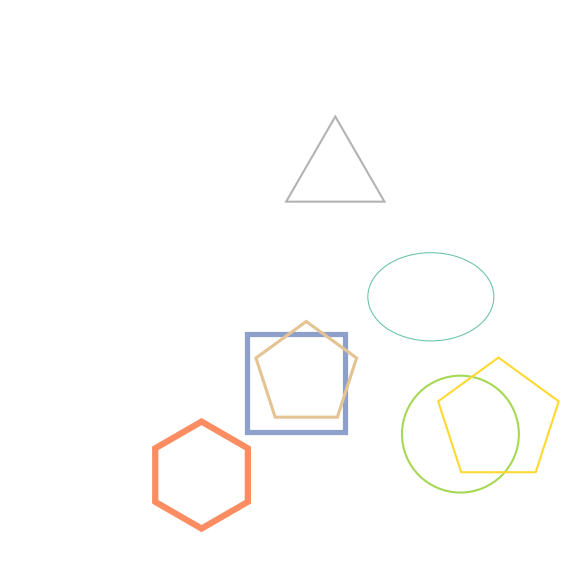[{"shape": "oval", "thickness": 0.5, "radius": 0.55, "center": [0.746, 0.485]}, {"shape": "hexagon", "thickness": 3, "radius": 0.46, "center": [0.349, 0.176]}, {"shape": "square", "thickness": 2.5, "radius": 0.42, "center": [0.512, 0.336]}, {"shape": "circle", "thickness": 1, "radius": 0.51, "center": [0.797, 0.247]}, {"shape": "pentagon", "thickness": 1, "radius": 0.55, "center": [0.863, 0.27]}, {"shape": "pentagon", "thickness": 1.5, "radius": 0.46, "center": [0.53, 0.351]}, {"shape": "triangle", "thickness": 1, "radius": 0.49, "center": [0.581, 0.699]}]